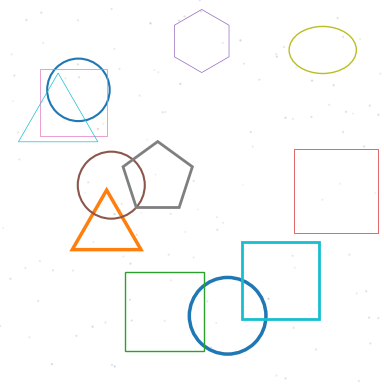[{"shape": "circle", "thickness": 2.5, "radius": 0.5, "center": [0.591, 0.18]}, {"shape": "circle", "thickness": 1.5, "radius": 0.41, "center": [0.204, 0.767]}, {"shape": "triangle", "thickness": 2.5, "radius": 0.52, "center": [0.277, 0.403]}, {"shape": "square", "thickness": 1, "radius": 0.51, "center": [0.427, 0.192]}, {"shape": "square", "thickness": 0.5, "radius": 0.54, "center": [0.872, 0.504]}, {"shape": "hexagon", "thickness": 0.5, "radius": 0.41, "center": [0.524, 0.893]}, {"shape": "circle", "thickness": 1.5, "radius": 0.44, "center": [0.289, 0.519]}, {"shape": "square", "thickness": 0.5, "radius": 0.44, "center": [0.192, 0.734]}, {"shape": "pentagon", "thickness": 2, "radius": 0.47, "center": [0.41, 0.538]}, {"shape": "oval", "thickness": 1, "radius": 0.44, "center": [0.838, 0.87]}, {"shape": "square", "thickness": 2, "radius": 0.5, "center": [0.729, 0.272]}, {"shape": "triangle", "thickness": 0.5, "radius": 0.6, "center": [0.151, 0.691]}]